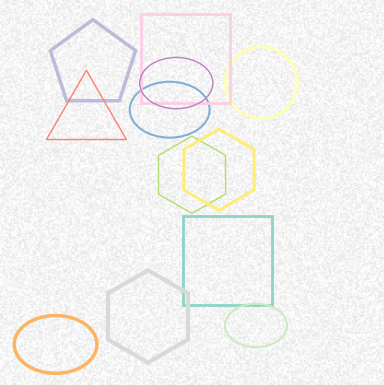[{"shape": "square", "thickness": 2, "radius": 0.58, "center": [0.59, 0.324]}, {"shape": "circle", "thickness": 2, "radius": 0.47, "center": [0.679, 0.785]}, {"shape": "pentagon", "thickness": 2.5, "radius": 0.58, "center": [0.241, 0.832]}, {"shape": "triangle", "thickness": 1, "radius": 0.6, "center": [0.224, 0.698]}, {"shape": "oval", "thickness": 1.5, "radius": 0.52, "center": [0.441, 0.715]}, {"shape": "oval", "thickness": 2.5, "radius": 0.54, "center": [0.144, 0.105]}, {"shape": "hexagon", "thickness": 1, "radius": 0.5, "center": [0.499, 0.546]}, {"shape": "square", "thickness": 2, "radius": 0.58, "center": [0.482, 0.848]}, {"shape": "hexagon", "thickness": 3, "radius": 0.6, "center": [0.384, 0.178]}, {"shape": "oval", "thickness": 1, "radius": 0.48, "center": [0.458, 0.784]}, {"shape": "oval", "thickness": 1.5, "radius": 0.4, "center": [0.665, 0.155]}, {"shape": "hexagon", "thickness": 2, "radius": 0.53, "center": [0.569, 0.559]}]